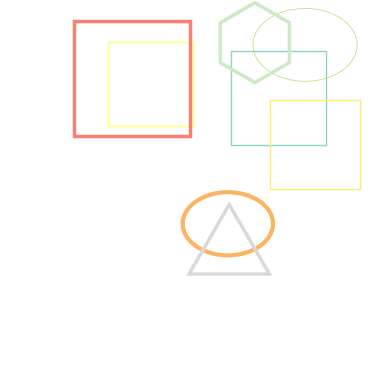[{"shape": "square", "thickness": 1, "radius": 0.62, "center": [0.723, 0.746]}, {"shape": "square", "thickness": 2, "radius": 0.55, "center": [0.391, 0.782]}, {"shape": "square", "thickness": 2.5, "radius": 0.75, "center": [0.343, 0.797]}, {"shape": "oval", "thickness": 3, "radius": 0.59, "center": [0.592, 0.419]}, {"shape": "oval", "thickness": 0.5, "radius": 0.68, "center": [0.792, 0.883]}, {"shape": "triangle", "thickness": 2.5, "radius": 0.6, "center": [0.595, 0.348]}, {"shape": "hexagon", "thickness": 2.5, "radius": 0.52, "center": [0.662, 0.889]}, {"shape": "square", "thickness": 1, "radius": 0.58, "center": [0.818, 0.625]}]